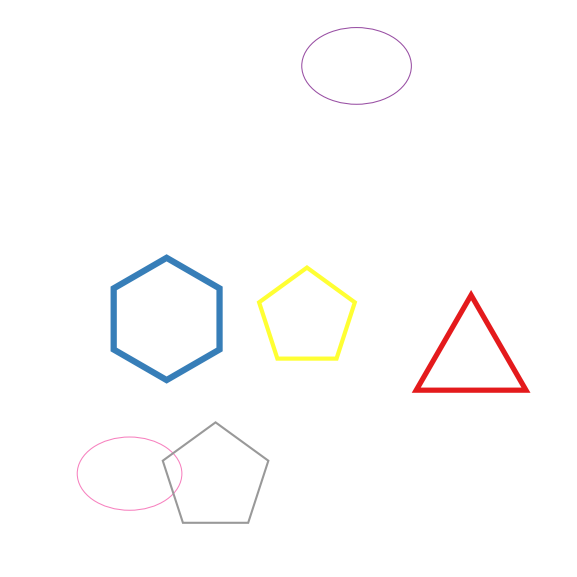[{"shape": "triangle", "thickness": 2.5, "radius": 0.55, "center": [0.816, 0.378]}, {"shape": "hexagon", "thickness": 3, "radius": 0.53, "center": [0.289, 0.447]}, {"shape": "oval", "thickness": 0.5, "radius": 0.47, "center": [0.617, 0.885]}, {"shape": "pentagon", "thickness": 2, "radius": 0.44, "center": [0.532, 0.449]}, {"shape": "oval", "thickness": 0.5, "radius": 0.45, "center": [0.224, 0.179]}, {"shape": "pentagon", "thickness": 1, "radius": 0.48, "center": [0.373, 0.172]}]